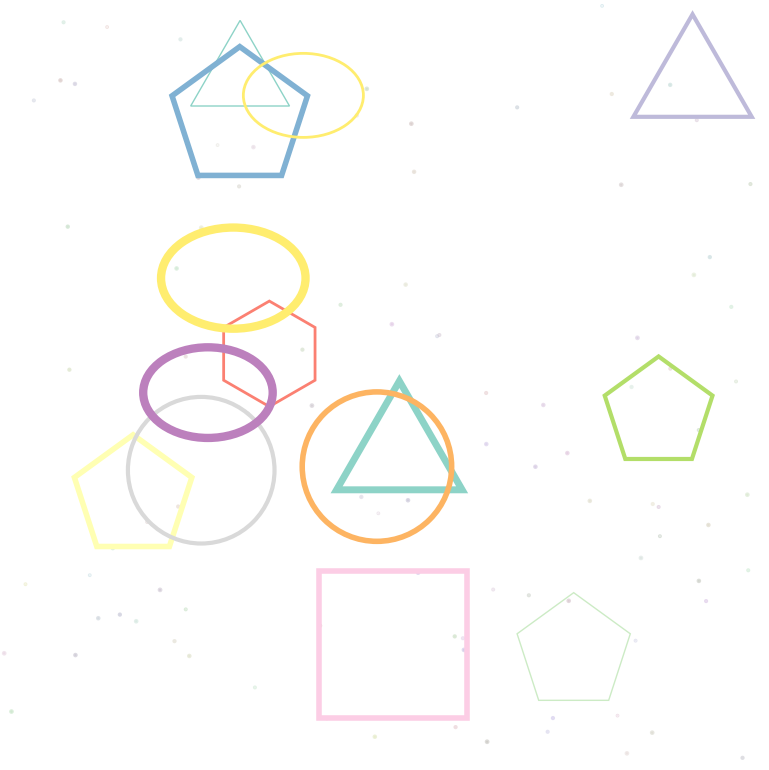[{"shape": "triangle", "thickness": 0.5, "radius": 0.37, "center": [0.312, 0.899]}, {"shape": "triangle", "thickness": 2.5, "radius": 0.47, "center": [0.519, 0.411]}, {"shape": "pentagon", "thickness": 2, "radius": 0.4, "center": [0.173, 0.355]}, {"shape": "triangle", "thickness": 1.5, "radius": 0.44, "center": [0.899, 0.893]}, {"shape": "hexagon", "thickness": 1, "radius": 0.34, "center": [0.35, 0.54]}, {"shape": "pentagon", "thickness": 2, "radius": 0.46, "center": [0.311, 0.847]}, {"shape": "circle", "thickness": 2, "radius": 0.49, "center": [0.49, 0.394]}, {"shape": "pentagon", "thickness": 1.5, "radius": 0.37, "center": [0.855, 0.463]}, {"shape": "square", "thickness": 2, "radius": 0.48, "center": [0.511, 0.163]}, {"shape": "circle", "thickness": 1.5, "radius": 0.48, "center": [0.261, 0.389]}, {"shape": "oval", "thickness": 3, "radius": 0.42, "center": [0.27, 0.49]}, {"shape": "pentagon", "thickness": 0.5, "radius": 0.39, "center": [0.745, 0.153]}, {"shape": "oval", "thickness": 1, "radius": 0.39, "center": [0.394, 0.876]}, {"shape": "oval", "thickness": 3, "radius": 0.47, "center": [0.303, 0.639]}]